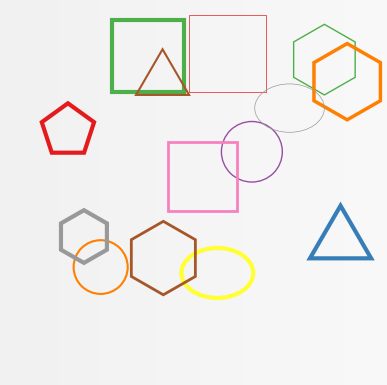[{"shape": "pentagon", "thickness": 3, "radius": 0.35, "center": [0.175, 0.661]}, {"shape": "square", "thickness": 0.5, "radius": 0.5, "center": [0.588, 0.861]}, {"shape": "triangle", "thickness": 3, "radius": 0.46, "center": [0.879, 0.375]}, {"shape": "square", "thickness": 3, "radius": 0.47, "center": [0.382, 0.854]}, {"shape": "hexagon", "thickness": 1, "radius": 0.46, "center": [0.837, 0.845]}, {"shape": "circle", "thickness": 1, "radius": 0.39, "center": [0.65, 0.606]}, {"shape": "hexagon", "thickness": 2.5, "radius": 0.49, "center": [0.896, 0.788]}, {"shape": "circle", "thickness": 1.5, "radius": 0.35, "center": [0.26, 0.306]}, {"shape": "oval", "thickness": 3, "radius": 0.46, "center": [0.561, 0.291]}, {"shape": "hexagon", "thickness": 2, "radius": 0.48, "center": [0.422, 0.33]}, {"shape": "triangle", "thickness": 1.5, "radius": 0.4, "center": [0.42, 0.793]}, {"shape": "square", "thickness": 2, "radius": 0.45, "center": [0.523, 0.542]}, {"shape": "hexagon", "thickness": 3, "radius": 0.34, "center": [0.217, 0.386]}, {"shape": "oval", "thickness": 0.5, "radius": 0.45, "center": [0.747, 0.719]}]